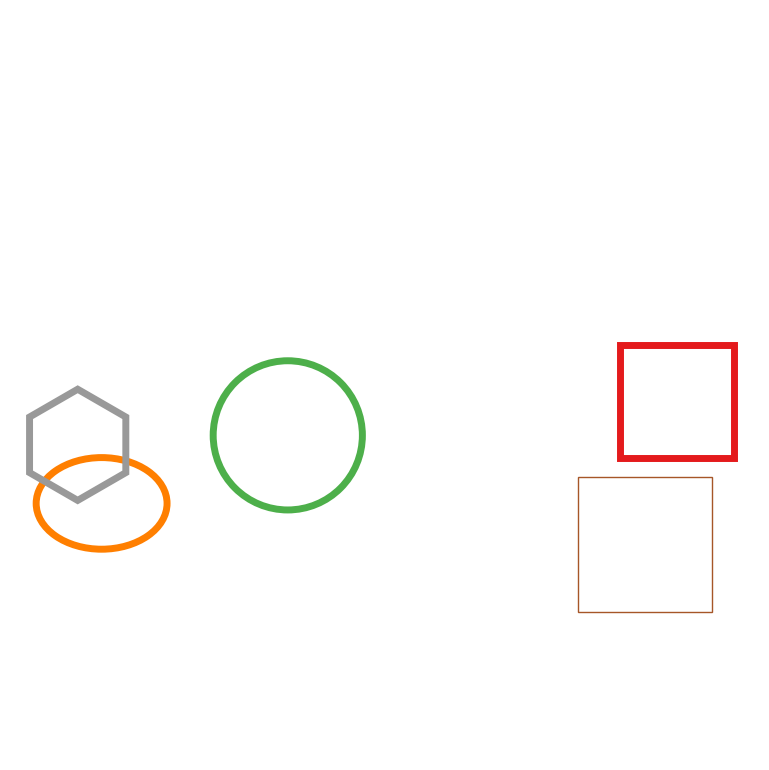[{"shape": "square", "thickness": 2.5, "radius": 0.37, "center": [0.879, 0.479]}, {"shape": "circle", "thickness": 2.5, "radius": 0.48, "center": [0.374, 0.435]}, {"shape": "oval", "thickness": 2.5, "radius": 0.42, "center": [0.132, 0.346]}, {"shape": "square", "thickness": 0.5, "radius": 0.44, "center": [0.838, 0.293]}, {"shape": "hexagon", "thickness": 2.5, "radius": 0.36, "center": [0.101, 0.422]}]